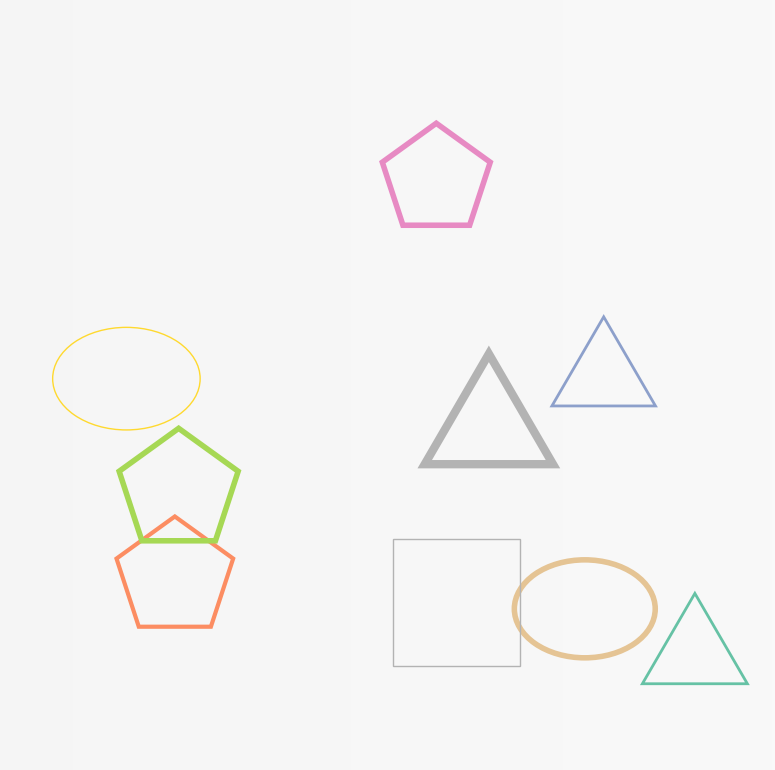[{"shape": "triangle", "thickness": 1, "radius": 0.39, "center": [0.897, 0.151]}, {"shape": "pentagon", "thickness": 1.5, "radius": 0.4, "center": [0.226, 0.25]}, {"shape": "triangle", "thickness": 1, "radius": 0.39, "center": [0.779, 0.511]}, {"shape": "pentagon", "thickness": 2, "radius": 0.37, "center": [0.563, 0.767]}, {"shape": "pentagon", "thickness": 2, "radius": 0.4, "center": [0.231, 0.363]}, {"shape": "oval", "thickness": 0.5, "radius": 0.48, "center": [0.163, 0.508]}, {"shape": "oval", "thickness": 2, "radius": 0.45, "center": [0.755, 0.209]}, {"shape": "triangle", "thickness": 3, "radius": 0.48, "center": [0.631, 0.445]}, {"shape": "square", "thickness": 0.5, "radius": 0.41, "center": [0.589, 0.218]}]